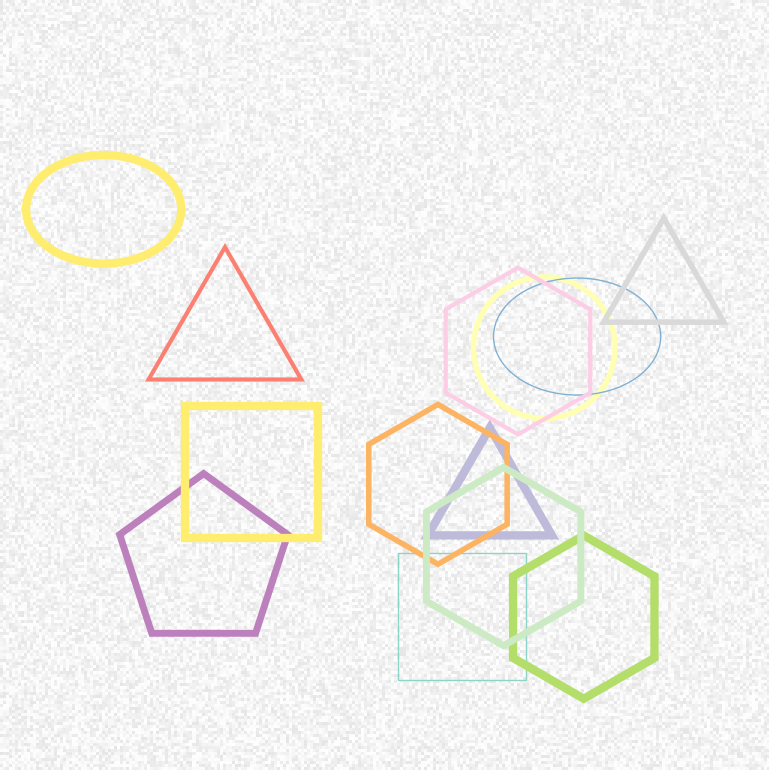[{"shape": "square", "thickness": 0.5, "radius": 0.41, "center": [0.6, 0.199]}, {"shape": "circle", "thickness": 2, "radius": 0.46, "center": [0.707, 0.548]}, {"shape": "triangle", "thickness": 3, "radius": 0.47, "center": [0.636, 0.351]}, {"shape": "triangle", "thickness": 1.5, "radius": 0.57, "center": [0.292, 0.564]}, {"shape": "oval", "thickness": 0.5, "radius": 0.54, "center": [0.749, 0.563]}, {"shape": "hexagon", "thickness": 2, "radius": 0.52, "center": [0.569, 0.371]}, {"shape": "hexagon", "thickness": 3, "radius": 0.53, "center": [0.758, 0.199]}, {"shape": "hexagon", "thickness": 1.5, "radius": 0.54, "center": [0.673, 0.544]}, {"shape": "triangle", "thickness": 2, "radius": 0.45, "center": [0.862, 0.627]}, {"shape": "pentagon", "thickness": 2.5, "radius": 0.57, "center": [0.264, 0.27]}, {"shape": "hexagon", "thickness": 2.5, "radius": 0.58, "center": [0.654, 0.277]}, {"shape": "oval", "thickness": 3, "radius": 0.5, "center": [0.135, 0.728]}, {"shape": "square", "thickness": 3, "radius": 0.43, "center": [0.327, 0.387]}]